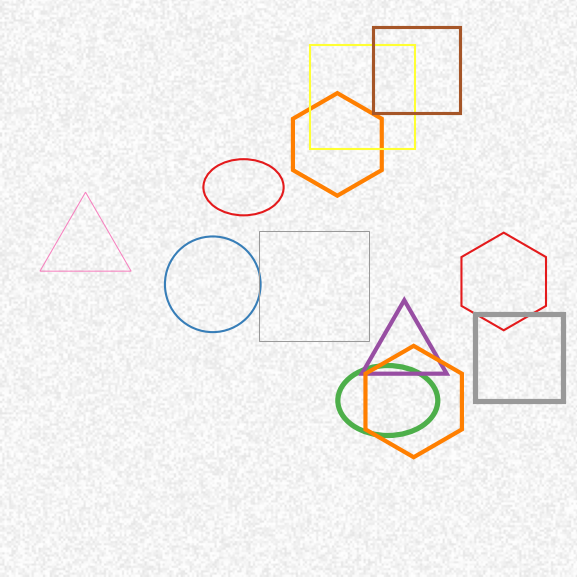[{"shape": "oval", "thickness": 1, "radius": 0.35, "center": [0.422, 0.675]}, {"shape": "hexagon", "thickness": 1, "radius": 0.42, "center": [0.872, 0.512]}, {"shape": "circle", "thickness": 1, "radius": 0.41, "center": [0.368, 0.507]}, {"shape": "oval", "thickness": 2.5, "radius": 0.43, "center": [0.672, 0.306]}, {"shape": "triangle", "thickness": 2, "radius": 0.42, "center": [0.7, 0.394]}, {"shape": "hexagon", "thickness": 2, "radius": 0.48, "center": [0.716, 0.304]}, {"shape": "hexagon", "thickness": 2, "radius": 0.44, "center": [0.584, 0.749]}, {"shape": "square", "thickness": 1, "radius": 0.45, "center": [0.627, 0.831]}, {"shape": "square", "thickness": 1.5, "radius": 0.38, "center": [0.721, 0.878]}, {"shape": "triangle", "thickness": 0.5, "radius": 0.46, "center": [0.148, 0.575]}, {"shape": "square", "thickness": 2.5, "radius": 0.38, "center": [0.899, 0.38]}, {"shape": "square", "thickness": 0.5, "radius": 0.48, "center": [0.545, 0.504]}]